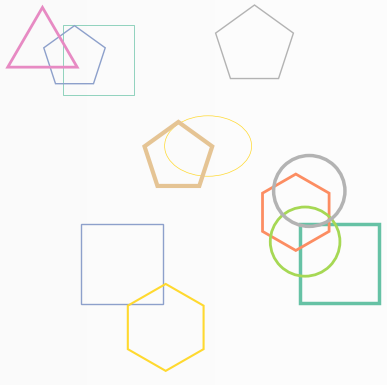[{"shape": "square", "thickness": 0.5, "radius": 0.46, "center": [0.254, 0.845]}, {"shape": "square", "thickness": 2.5, "radius": 0.51, "center": [0.875, 0.316]}, {"shape": "hexagon", "thickness": 2, "radius": 0.5, "center": [0.763, 0.449]}, {"shape": "square", "thickness": 1, "radius": 0.52, "center": [0.315, 0.314]}, {"shape": "pentagon", "thickness": 1, "radius": 0.42, "center": [0.192, 0.85]}, {"shape": "triangle", "thickness": 2, "radius": 0.52, "center": [0.11, 0.877]}, {"shape": "circle", "thickness": 2, "radius": 0.45, "center": [0.787, 0.372]}, {"shape": "hexagon", "thickness": 1.5, "radius": 0.56, "center": [0.428, 0.15]}, {"shape": "oval", "thickness": 0.5, "radius": 0.56, "center": [0.537, 0.621]}, {"shape": "pentagon", "thickness": 3, "radius": 0.46, "center": [0.46, 0.591]}, {"shape": "circle", "thickness": 2.5, "radius": 0.46, "center": [0.798, 0.504]}, {"shape": "pentagon", "thickness": 1, "radius": 0.53, "center": [0.657, 0.881]}]